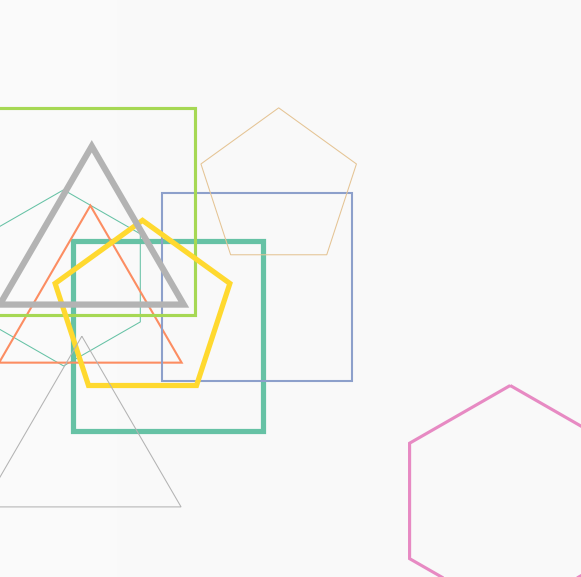[{"shape": "hexagon", "thickness": 0.5, "radius": 0.76, "center": [0.109, 0.518]}, {"shape": "square", "thickness": 2.5, "radius": 0.82, "center": [0.289, 0.417]}, {"shape": "triangle", "thickness": 1, "radius": 0.91, "center": [0.155, 0.462]}, {"shape": "square", "thickness": 1, "radius": 0.82, "center": [0.442, 0.502]}, {"shape": "hexagon", "thickness": 1.5, "radius": 1.0, "center": [0.878, 0.132]}, {"shape": "square", "thickness": 1.5, "radius": 0.9, "center": [0.156, 0.633]}, {"shape": "pentagon", "thickness": 2.5, "radius": 0.79, "center": [0.245, 0.459]}, {"shape": "pentagon", "thickness": 0.5, "radius": 0.7, "center": [0.479, 0.672]}, {"shape": "triangle", "thickness": 0.5, "radius": 0.99, "center": [0.141, 0.22]}, {"shape": "triangle", "thickness": 3, "radius": 0.91, "center": [0.158, 0.563]}]